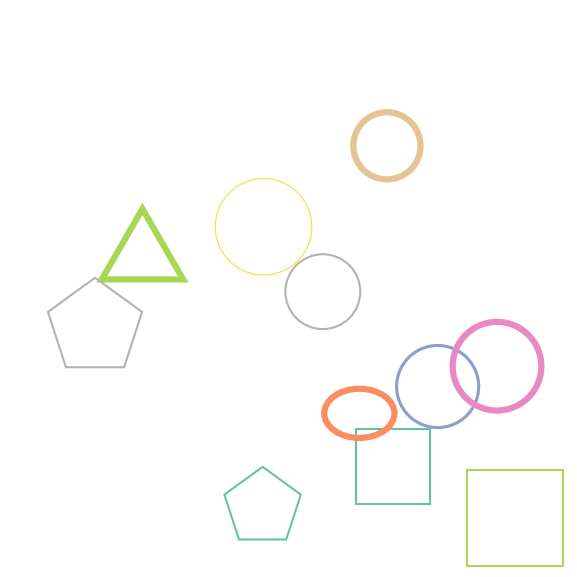[{"shape": "pentagon", "thickness": 1, "radius": 0.35, "center": [0.455, 0.121]}, {"shape": "square", "thickness": 1, "radius": 0.32, "center": [0.68, 0.191]}, {"shape": "oval", "thickness": 3, "radius": 0.3, "center": [0.622, 0.283]}, {"shape": "circle", "thickness": 1.5, "radius": 0.36, "center": [0.758, 0.33]}, {"shape": "circle", "thickness": 3, "radius": 0.38, "center": [0.861, 0.365]}, {"shape": "square", "thickness": 1, "radius": 0.42, "center": [0.891, 0.103]}, {"shape": "triangle", "thickness": 3, "radius": 0.41, "center": [0.247, 0.556]}, {"shape": "circle", "thickness": 0.5, "radius": 0.42, "center": [0.456, 0.606]}, {"shape": "circle", "thickness": 3, "radius": 0.29, "center": [0.67, 0.747]}, {"shape": "pentagon", "thickness": 1, "radius": 0.43, "center": [0.165, 0.433]}, {"shape": "circle", "thickness": 1, "radius": 0.32, "center": [0.559, 0.494]}]